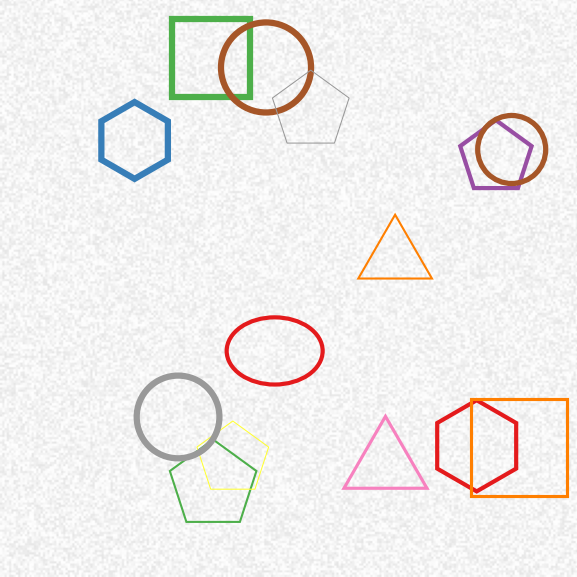[{"shape": "oval", "thickness": 2, "radius": 0.42, "center": [0.476, 0.391]}, {"shape": "hexagon", "thickness": 2, "radius": 0.39, "center": [0.825, 0.227]}, {"shape": "hexagon", "thickness": 3, "radius": 0.33, "center": [0.233, 0.756]}, {"shape": "square", "thickness": 3, "radius": 0.34, "center": [0.365, 0.899]}, {"shape": "pentagon", "thickness": 1, "radius": 0.39, "center": [0.369, 0.159]}, {"shape": "pentagon", "thickness": 2, "radius": 0.33, "center": [0.859, 0.726]}, {"shape": "triangle", "thickness": 1, "radius": 0.37, "center": [0.684, 0.554]}, {"shape": "square", "thickness": 1.5, "radius": 0.42, "center": [0.899, 0.224]}, {"shape": "pentagon", "thickness": 0.5, "radius": 0.33, "center": [0.403, 0.205]}, {"shape": "circle", "thickness": 3, "radius": 0.39, "center": [0.461, 0.882]}, {"shape": "circle", "thickness": 2.5, "radius": 0.29, "center": [0.886, 0.74]}, {"shape": "triangle", "thickness": 1.5, "radius": 0.42, "center": [0.667, 0.195]}, {"shape": "circle", "thickness": 3, "radius": 0.36, "center": [0.308, 0.277]}, {"shape": "pentagon", "thickness": 0.5, "radius": 0.35, "center": [0.538, 0.808]}]